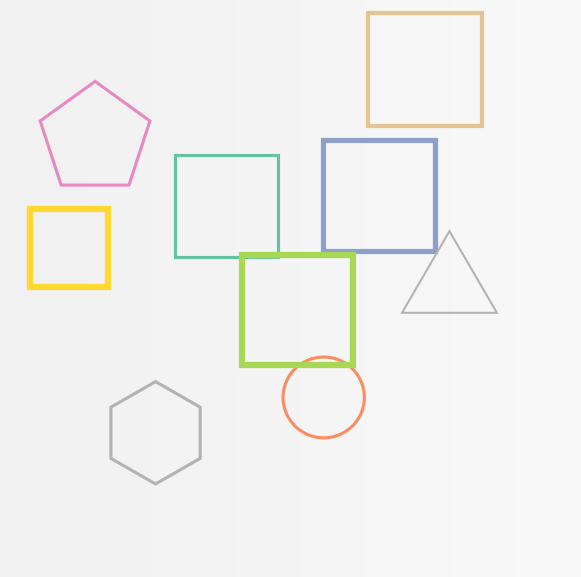[{"shape": "square", "thickness": 1.5, "radius": 0.44, "center": [0.39, 0.642]}, {"shape": "circle", "thickness": 1.5, "radius": 0.35, "center": [0.557, 0.311]}, {"shape": "square", "thickness": 2.5, "radius": 0.48, "center": [0.652, 0.661]}, {"shape": "pentagon", "thickness": 1.5, "radius": 0.5, "center": [0.164, 0.759]}, {"shape": "square", "thickness": 3, "radius": 0.48, "center": [0.512, 0.462]}, {"shape": "square", "thickness": 3, "radius": 0.34, "center": [0.119, 0.569]}, {"shape": "square", "thickness": 2, "radius": 0.49, "center": [0.731, 0.879]}, {"shape": "triangle", "thickness": 1, "radius": 0.47, "center": [0.773, 0.505]}, {"shape": "hexagon", "thickness": 1.5, "radius": 0.44, "center": [0.268, 0.25]}]